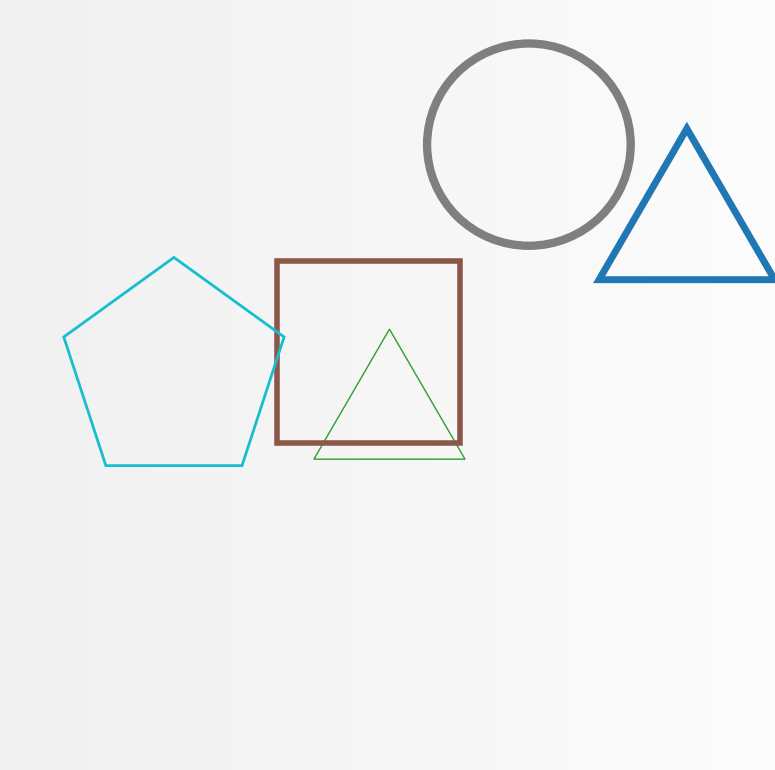[{"shape": "triangle", "thickness": 2.5, "radius": 0.65, "center": [0.886, 0.702]}, {"shape": "triangle", "thickness": 0.5, "radius": 0.56, "center": [0.503, 0.46]}, {"shape": "square", "thickness": 2, "radius": 0.59, "center": [0.476, 0.543]}, {"shape": "circle", "thickness": 3, "radius": 0.66, "center": [0.682, 0.812]}, {"shape": "pentagon", "thickness": 1, "radius": 0.75, "center": [0.224, 0.516]}]